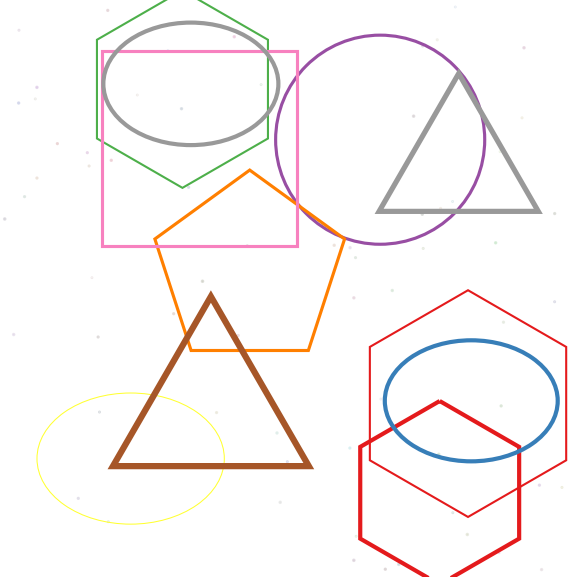[{"shape": "hexagon", "thickness": 1, "radius": 0.98, "center": [0.81, 0.3]}, {"shape": "hexagon", "thickness": 2, "radius": 0.79, "center": [0.761, 0.146]}, {"shape": "oval", "thickness": 2, "radius": 0.75, "center": [0.816, 0.305]}, {"shape": "hexagon", "thickness": 1, "radius": 0.85, "center": [0.316, 0.845]}, {"shape": "circle", "thickness": 1.5, "radius": 0.91, "center": [0.658, 0.757]}, {"shape": "pentagon", "thickness": 1.5, "radius": 0.86, "center": [0.432, 0.532]}, {"shape": "oval", "thickness": 0.5, "radius": 0.81, "center": [0.226, 0.205]}, {"shape": "triangle", "thickness": 3, "radius": 0.98, "center": [0.365, 0.29]}, {"shape": "square", "thickness": 1.5, "radius": 0.84, "center": [0.345, 0.742]}, {"shape": "oval", "thickness": 2, "radius": 0.76, "center": [0.331, 0.854]}, {"shape": "triangle", "thickness": 2.5, "radius": 0.8, "center": [0.794, 0.713]}]